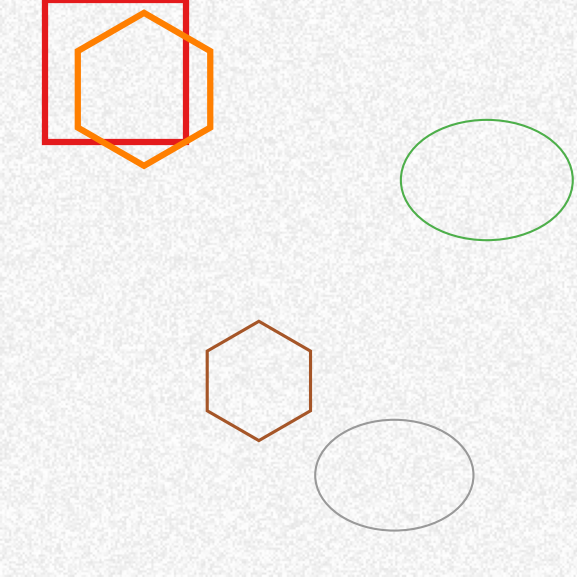[{"shape": "square", "thickness": 3, "radius": 0.61, "center": [0.2, 0.876]}, {"shape": "oval", "thickness": 1, "radius": 0.74, "center": [0.843, 0.687]}, {"shape": "hexagon", "thickness": 3, "radius": 0.66, "center": [0.249, 0.844]}, {"shape": "hexagon", "thickness": 1.5, "radius": 0.52, "center": [0.448, 0.339]}, {"shape": "oval", "thickness": 1, "radius": 0.69, "center": [0.683, 0.176]}]